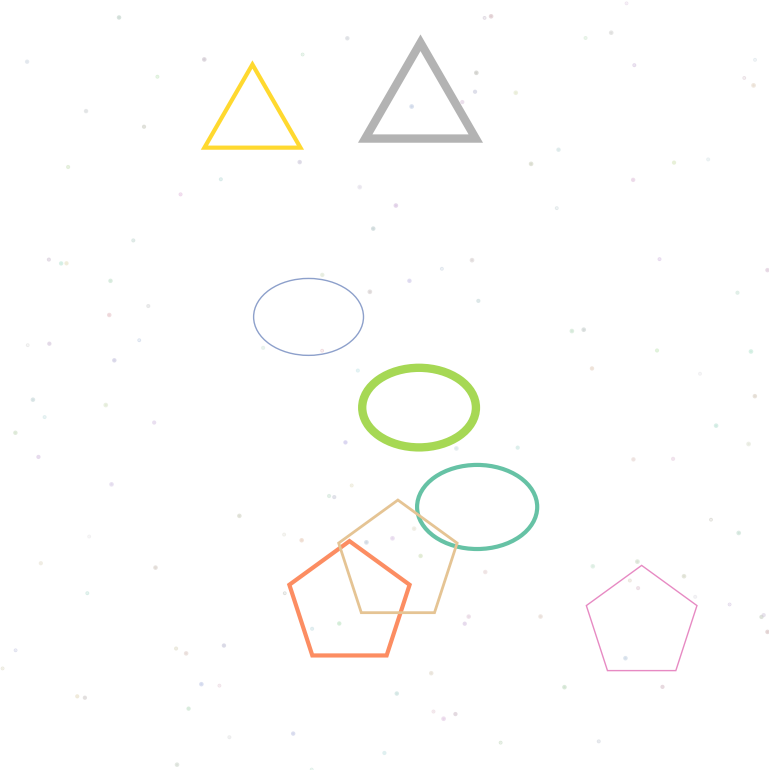[{"shape": "oval", "thickness": 1.5, "radius": 0.39, "center": [0.62, 0.342]}, {"shape": "pentagon", "thickness": 1.5, "radius": 0.41, "center": [0.454, 0.215]}, {"shape": "oval", "thickness": 0.5, "radius": 0.36, "center": [0.401, 0.588]}, {"shape": "pentagon", "thickness": 0.5, "radius": 0.38, "center": [0.833, 0.19]}, {"shape": "oval", "thickness": 3, "radius": 0.37, "center": [0.544, 0.471]}, {"shape": "triangle", "thickness": 1.5, "radius": 0.36, "center": [0.328, 0.844]}, {"shape": "pentagon", "thickness": 1, "radius": 0.4, "center": [0.517, 0.27]}, {"shape": "triangle", "thickness": 3, "radius": 0.41, "center": [0.546, 0.862]}]